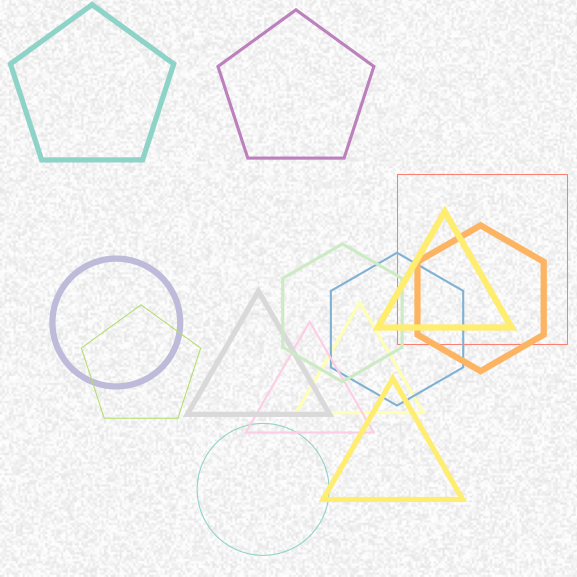[{"shape": "pentagon", "thickness": 2.5, "radius": 0.74, "center": [0.159, 0.842]}, {"shape": "circle", "thickness": 0.5, "radius": 0.57, "center": [0.456, 0.152]}, {"shape": "triangle", "thickness": 1.5, "radius": 0.64, "center": [0.623, 0.348]}, {"shape": "circle", "thickness": 3, "radius": 0.55, "center": [0.201, 0.441]}, {"shape": "square", "thickness": 0.5, "radius": 0.74, "center": [0.835, 0.551]}, {"shape": "hexagon", "thickness": 1, "radius": 0.66, "center": [0.688, 0.429]}, {"shape": "hexagon", "thickness": 3, "radius": 0.63, "center": [0.832, 0.483]}, {"shape": "pentagon", "thickness": 0.5, "radius": 0.54, "center": [0.244, 0.363]}, {"shape": "triangle", "thickness": 1, "radius": 0.64, "center": [0.536, 0.314]}, {"shape": "triangle", "thickness": 2.5, "radius": 0.71, "center": [0.448, 0.353]}, {"shape": "pentagon", "thickness": 1.5, "radius": 0.71, "center": [0.512, 0.84]}, {"shape": "hexagon", "thickness": 1.5, "radius": 0.6, "center": [0.593, 0.457]}, {"shape": "triangle", "thickness": 2.5, "radius": 0.7, "center": [0.68, 0.204]}, {"shape": "triangle", "thickness": 3, "radius": 0.67, "center": [0.77, 0.499]}]